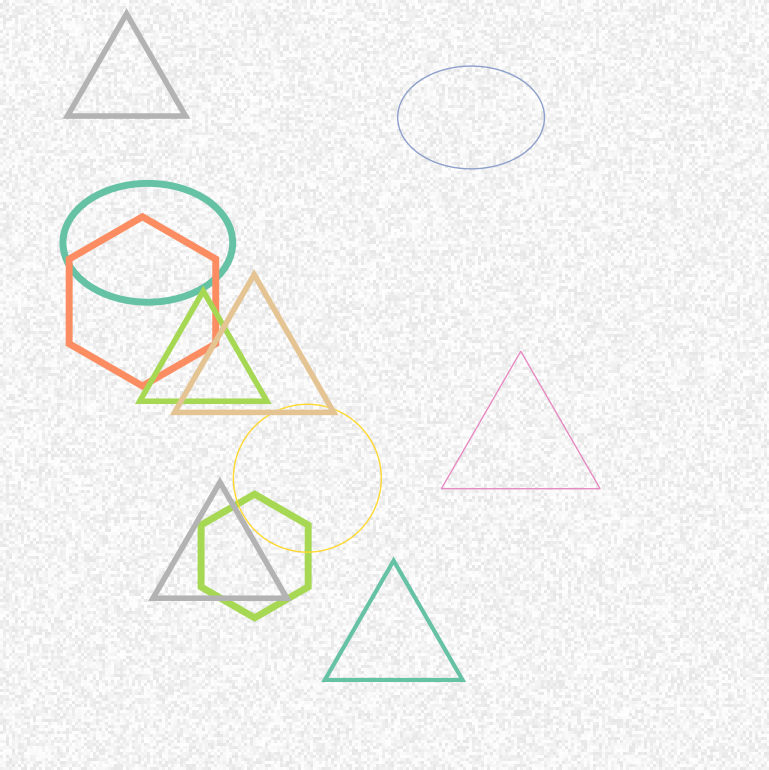[{"shape": "triangle", "thickness": 1.5, "radius": 0.52, "center": [0.511, 0.169]}, {"shape": "oval", "thickness": 2.5, "radius": 0.55, "center": [0.192, 0.685]}, {"shape": "hexagon", "thickness": 2.5, "radius": 0.55, "center": [0.185, 0.609]}, {"shape": "oval", "thickness": 0.5, "radius": 0.48, "center": [0.612, 0.847]}, {"shape": "triangle", "thickness": 0.5, "radius": 0.6, "center": [0.676, 0.425]}, {"shape": "hexagon", "thickness": 2.5, "radius": 0.4, "center": [0.331, 0.278]}, {"shape": "triangle", "thickness": 2, "radius": 0.48, "center": [0.264, 0.527]}, {"shape": "circle", "thickness": 0.5, "radius": 0.48, "center": [0.399, 0.379]}, {"shape": "triangle", "thickness": 2, "radius": 0.6, "center": [0.33, 0.524]}, {"shape": "triangle", "thickness": 2, "radius": 0.44, "center": [0.164, 0.894]}, {"shape": "triangle", "thickness": 2, "radius": 0.5, "center": [0.286, 0.273]}]